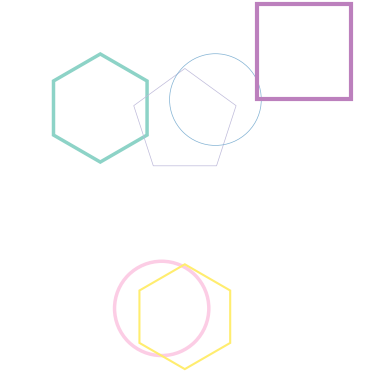[{"shape": "hexagon", "thickness": 2.5, "radius": 0.7, "center": [0.26, 0.719]}, {"shape": "pentagon", "thickness": 0.5, "radius": 0.7, "center": [0.48, 0.682]}, {"shape": "circle", "thickness": 0.5, "radius": 0.6, "center": [0.56, 0.741]}, {"shape": "circle", "thickness": 2.5, "radius": 0.61, "center": [0.42, 0.199]}, {"shape": "square", "thickness": 3, "radius": 0.61, "center": [0.79, 0.866]}, {"shape": "hexagon", "thickness": 1.5, "radius": 0.68, "center": [0.48, 0.177]}]